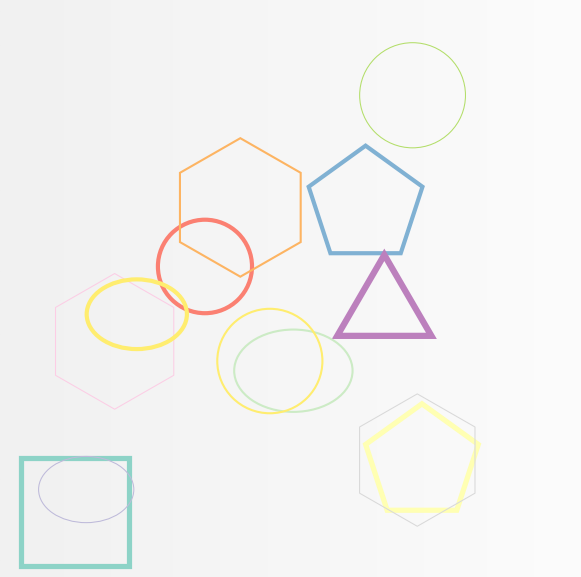[{"shape": "square", "thickness": 2.5, "radius": 0.47, "center": [0.129, 0.112]}, {"shape": "pentagon", "thickness": 2.5, "radius": 0.51, "center": [0.726, 0.198]}, {"shape": "oval", "thickness": 0.5, "radius": 0.41, "center": [0.148, 0.151]}, {"shape": "circle", "thickness": 2, "radius": 0.4, "center": [0.353, 0.538]}, {"shape": "pentagon", "thickness": 2, "radius": 0.51, "center": [0.629, 0.644]}, {"shape": "hexagon", "thickness": 1, "radius": 0.6, "center": [0.413, 0.64]}, {"shape": "circle", "thickness": 0.5, "radius": 0.46, "center": [0.71, 0.834]}, {"shape": "hexagon", "thickness": 0.5, "radius": 0.59, "center": [0.197, 0.408]}, {"shape": "hexagon", "thickness": 0.5, "radius": 0.57, "center": [0.718, 0.202]}, {"shape": "triangle", "thickness": 3, "radius": 0.47, "center": [0.661, 0.464]}, {"shape": "oval", "thickness": 1, "radius": 0.51, "center": [0.505, 0.357]}, {"shape": "circle", "thickness": 1, "radius": 0.45, "center": [0.464, 0.374]}, {"shape": "oval", "thickness": 2, "radius": 0.43, "center": [0.235, 0.455]}]